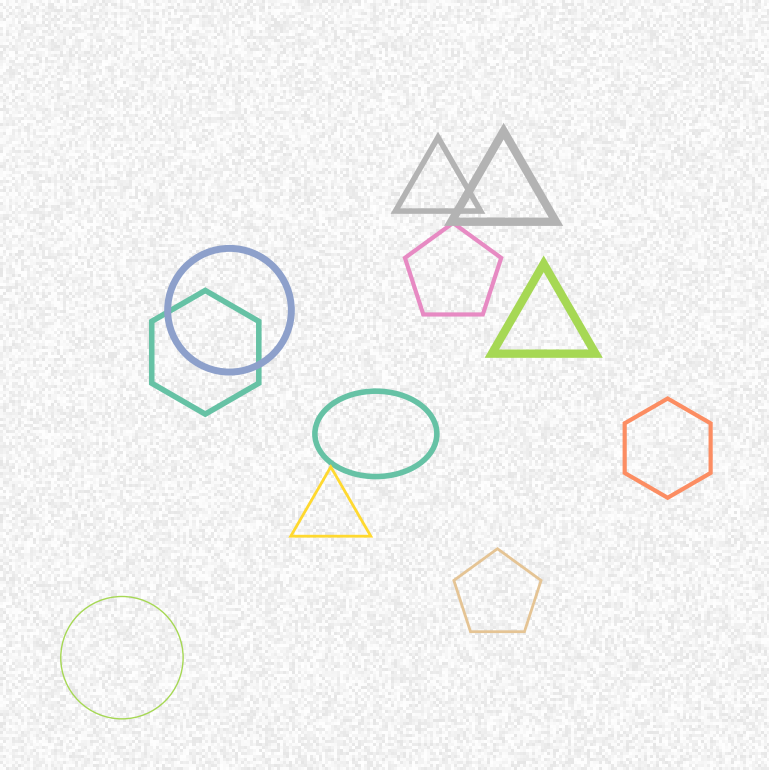[{"shape": "oval", "thickness": 2, "radius": 0.4, "center": [0.488, 0.437]}, {"shape": "hexagon", "thickness": 2, "radius": 0.4, "center": [0.267, 0.542]}, {"shape": "hexagon", "thickness": 1.5, "radius": 0.32, "center": [0.867, 0.418]}, {"shape": "circle", "thickness": 2.5, "radius": 0.4, "center": [0.298, 0.597]}, {"shape": "pentagon", "thickness": 1.5, "radius": 0.33, "center": [0.588, 0.645]}, {"shape": "triangle", "thickness": 3, "radius": 0.39, "center": [0.706, 0.58]}, {"shape": "circle", "thickness": 0.5, "radius": 0.4, "center": [0.158, 0.146]}, {"shape": "triangle", "thickness": 1, "radius": 0.3, "center": [0.43, 0.334]}, {"shape": "pentagon", "thickness": 1, "radius": 0.3, "center": [0.646, 0.228]}, {"shape": "triangle", "thickness": 2, "radius": 0.32, "center": [0.569, 0.758]}, {"shape": "triangle", "thickness": 3, "radius": 0.39, "center": [0.654, 0.751]}]